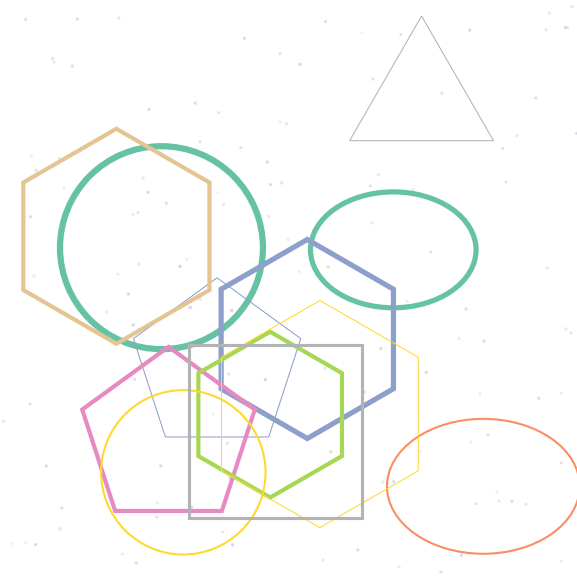[{"shape": "circle", "thickness": 3, "radius": 0.88, "center": [0.28, 0.57]}, {"shape": "oval", "thickness": 2.5, "radius": 0.72, "center": [0.681, 0.567]}, {"shape": "oval", "thickness": 1, "radius": 0.83, "center": [0.837, 0.157]}, {"shape": "hexagon", "thickness": 2.5, "radius": 0.86, "center": [0.532, 0.412]}, {"shape": "pentagon", "thickness": 0.5, "radius": 0.76, "center": [0.376, 0.366]}, {"shape": "pentagon", "thickness": 2, "radius": 0.79, "center": [0.292, 0.241]}, {"shape": "hexagon", "thickness": 2, "radius": 0.72, "center": [0.468, 0.281]}, {"shape": "circle", "thickness": 1, "radius": 0.71, "center": [0.317, 0.181]}, {"shape": "hexagon", "thickness": 0.5, "radius": 0.98, "center": [0.554, 0.282]}, {"shape": "hexagon", "thickness": 2, "radius": 0.93, "center": [0.202, 0.59]}, {"shape": "triangle", "thickness": 0.5, "radius": 0.72, "center": [0.73, 0.827]}, {"shape": "square", "thickness": 1.5, "radius": 0.75, "center": [0.477, 0.251]}]